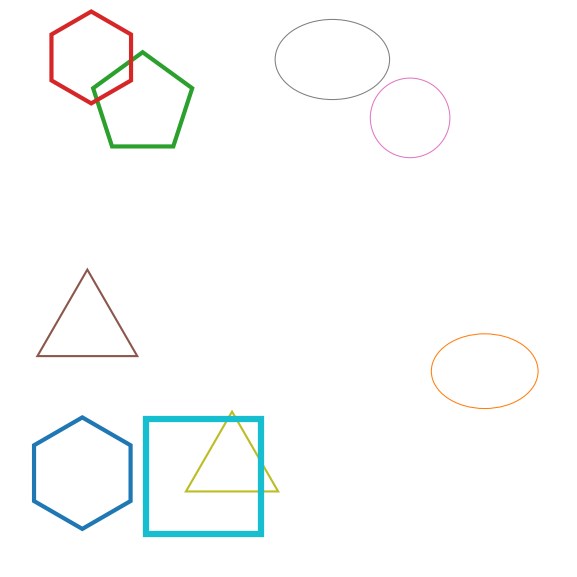[{"shape": "hexagon", "thickness": 2, "radius": 0.48, "center": [0.143, 0.18]}, {"shape": "oval", "thickness": 0.5, "radius": 0.46, "center": [0.839, 0.356]}, {"shape": "pentagon", "thickness": 2, "radius": 0.45, "center": [0.247, 0.819]}, {"shape": "hexagon", "thickness": 2, "radius": 0.4, "center": [0.158, 0.9]}, {"shape": "triangle", "thickness": 1, "radius": 0.5, "center": [0.151, 0.432]}, {"shape": "circle", "thickness": 0.5, "radius": 0.34, "center": [0.71, 0.795]}, {"shape": "oval", "thickness": 0.5, "radius": 0.5, "center": [0.576, 0.896]}, {"shape": "triangle", "thickness": 1, "radius": 0.46, "center": [0.402, 0.194]}, {"shape": "square", "thickness": 3, "radius": 0.5, "center": [0.352, 0.174]}]